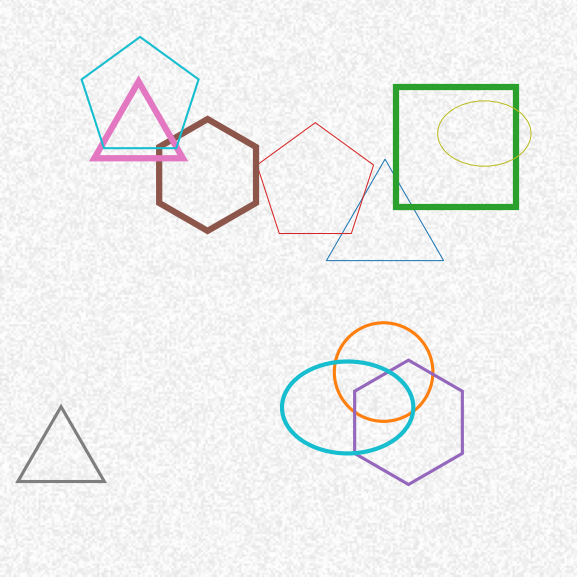[{"shape": "triangle", "thickness": 0.5, "radius": 0.59, "center": [0.667, 0.606]}, {"shape": "circle", "thickness": 1.5, "radius": 0.43, "center": [0.664, 0.355]}, {"shape": "square", "thickness": 3, "radius": 0.52, "center": [0.79, 0.745]}, {"shape": "pentagon", "thickness": 0.5, "radius": 0.53, "center": [0.546, 0.681]}, {"shape": "hexagon", "thickness": 1.5, "radius": 0.54, "center": [0.707, 0.268]}, {"shape": "hexagon", "thickness": 3, "radius": 0.48, "center": [0.359, 0.696]}, {"shape": "triangle", "thickness": 3, "radius": 0.44, "center": [0.24, 0.769]}, {"shape": "triangle", "thickness": 1.5, "radius": 0.43, "center": [0.106, 0.209]}, {"shape": "oval", "thickness": 0.5, "radius": 0.4, "center": [0.839, 0.768]}, {"shape": "pentagon", "thickness": 1, "radius": 0.53, "center": [0.243, 0.829]}, {"shape": "oval", "thickness": 2, "radius": 0.57, "center": [0.602, 0.294]}]